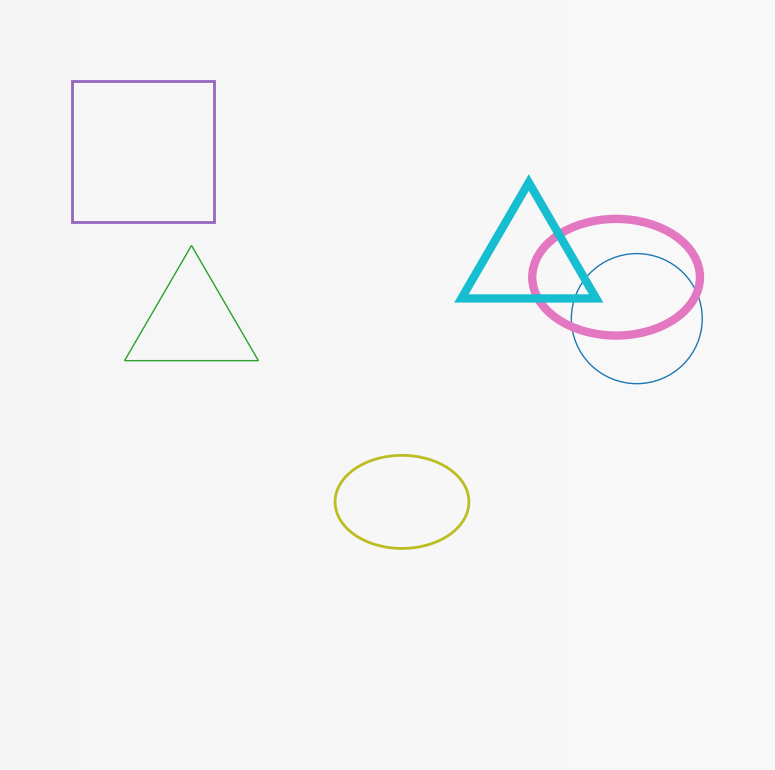[{"shape": "circle", "thickness": 0.5, "radius": 0.42, "center": [0.822, 0.586]}, {"shape": "triangle", "thickness": 0.5, "radius": 0.5, "center": [0.247, 0.581]}, {"shape": "square", "thickness": 1, "radius": 0.46, "center": [0.185, 0.803]}, {"shape": "oval", "thickness": 3, "radius": 0.54, "center": [0.795, 0.64]}, {"shape": "oval", "thickness": 1, "radius": 0.43, "center": [0.519, 0.348]}, {"shape": "triangle", "thickness": 3, "radius": 0.5, "center": [0.682, 0.663]}]